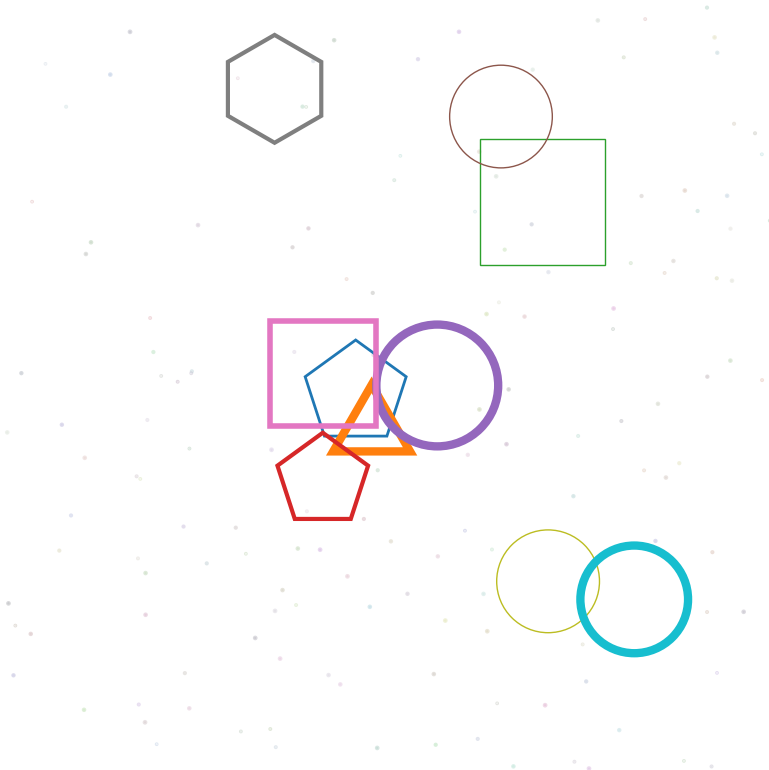[{"shape": "pentagon", "thickness": 1, "radius": 0.34, "center": [0.462, 0.489]}, {"shape": "triangle", "thickness": 3, "radius": 0.29, "center": [0.483, 0.443]}, {"shape": "square", "thickness": 0.5, "radius": 0.41, "center": [0.705, 0.738]}, {"shape": "pentagon", "thickness": 1.5, "radius": 0.31, "center": [0.419, 0.376]}, {"shape": "circle", "thickness": 3, "radius": 0.4, "center": [0.568, 0.499]}, {"shape": "circle", "thickness": 0.5, "radius": 0.33, "center": [0.651, 0.849]}, {"shape": "square", "thickness": 2, "radius": 0.34, "center": [0.419, 0.515]}, {"shape": "hexagon", "thickness": 1.5, "radius": 0.35, "center": [0.357, 0.885]}, {"shape": "circle", "thickness": 0.5, "radius": 0.33, "center": [0.712, 0.245]}, {"shape": "circle", "thickness": 3, "radius": 0.35, "center": [0.824, 0.222]}]